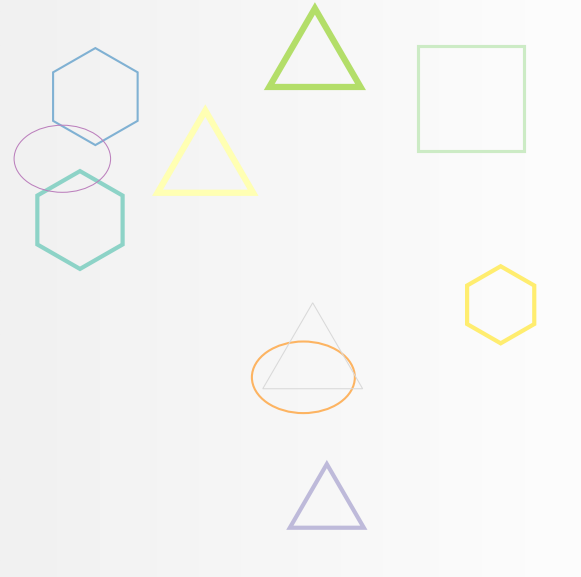[{"shape": "hexagon", "thickness": 2, "radius": 0.42, "center": [0.138, 0.618]}, {"shape": "triangle", "thickness": 3, "radius": 0.47, "center": [0.353, 0.713]}, {"shape": "triangle", "thickness": 2, "radius": 0.37, "center": [0.562, 0.122]}, {"shape": "hexagon", "thickness": 1, "radius": 0.42, "center": [0.164, 0.832]}, {"shape": "oval", "thickness": 1, "radius": 0.44, "center": [0.522, 0.346]}, {"shape": "triangle", "thickness": 3, "radius": 0.45, "center": [0.542, 0.894]}, {"shape": "triangle", "thickness": 0.5, "radius": 0.5, "center": [0.538, 0.376]}, {"shape": "oval", "thickness": 0.5, "radius": 0.42, "center": [0.107, 0.724]}, {"shape": "square", "thickness": 1.5, "radius": 0.45, "center": [0.81, 0.829]}, {"shape": "hexagon", "thickness": 2, "radius": 0.33, "center": [0.861, 0.471]}]